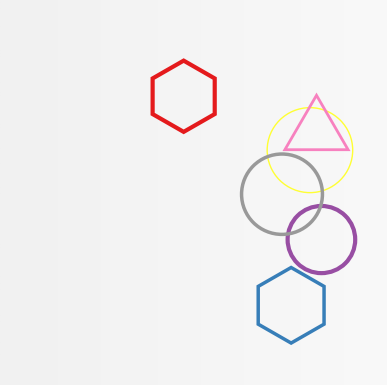[{"shape": "hexagon", "thickness": 3, "radius": 0.46, "center": [0.474, 0.75]}, {"shape": "hexagon", "thickness": 2.5, "radius": 0.49, "center": [0.751, 0.207]}, {"shape": "circle", "thickness": 3, "radius": 0.44, "center": [0.829, 0.378]}, {"shape": "circle", "thickness": 1, "radius": 0.55, "center": [0.8, 0.61]}, {"shape": "triangle", "thickness": 2, "radius": 0.47, "center": [0.817, 0.658]}, {"shape": "circle", "thickness": 2.5, "radius": 0.52, "center": [0.728, 0.496]}]